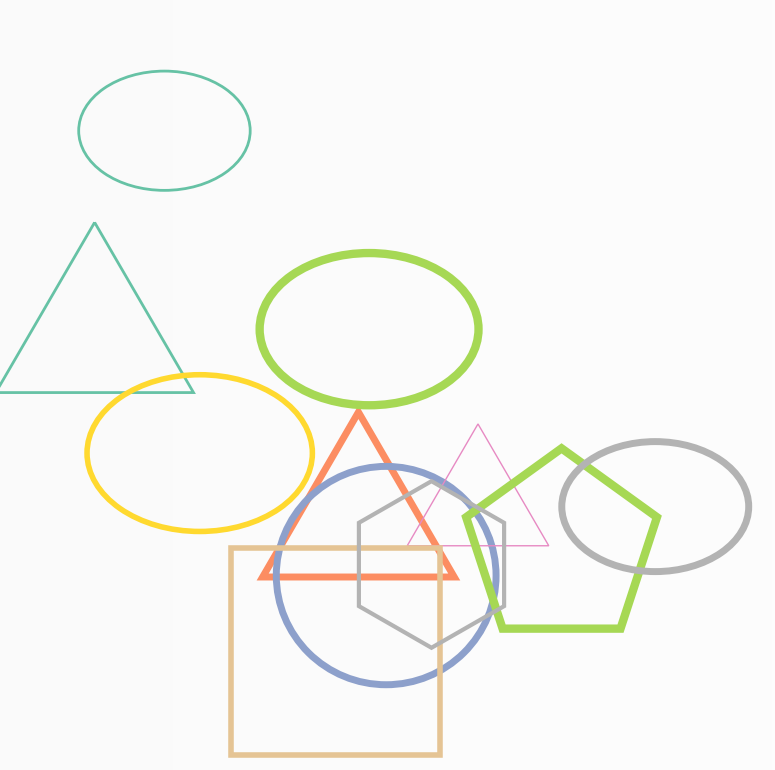[{"shape": "triangle", "thickness": 1, "radius": 0.74, "center": [0.122, 0.564]}, {"shape": "oval", "thickness": 1, "radius": 0.55, "center": [0.212, 0.83]}, {"shape": "triangle", "thickness": 2.5, "radius": 0.71, "center": [0.463, 0.322]}, {"shape": "circle", "thickness": 2.5, "radius": 0.71, "center": [0.498, 0.253]}, {"shape": "triangle", "thickness": 0.5, "radius": 0.53, "center": [0.617, 0.344]}, {"shape": "pentagon", "thickness": 3, "radius": 0.65, "center": [0.725, 0.288]}, {"shape": "oval", "thickness": 3, "radius": 0.71, "center": [0.476, 0.573]}, {"shape": "oval", "thickness": 2, "radius": 0.73, "center": [0.258, 0.412]}, {"shape": "square", "thickness": 2, "radius": 0.67, "center": [0.433, 0.154]}, {"shape": "oval", "thickness": 2.5, "radius": 0.6, "center": [0.845, 0.342]}, {"shape": "hexagon", "thickness": 1.5, "radius": 0.54, "center": [0.557, 0.267]}]